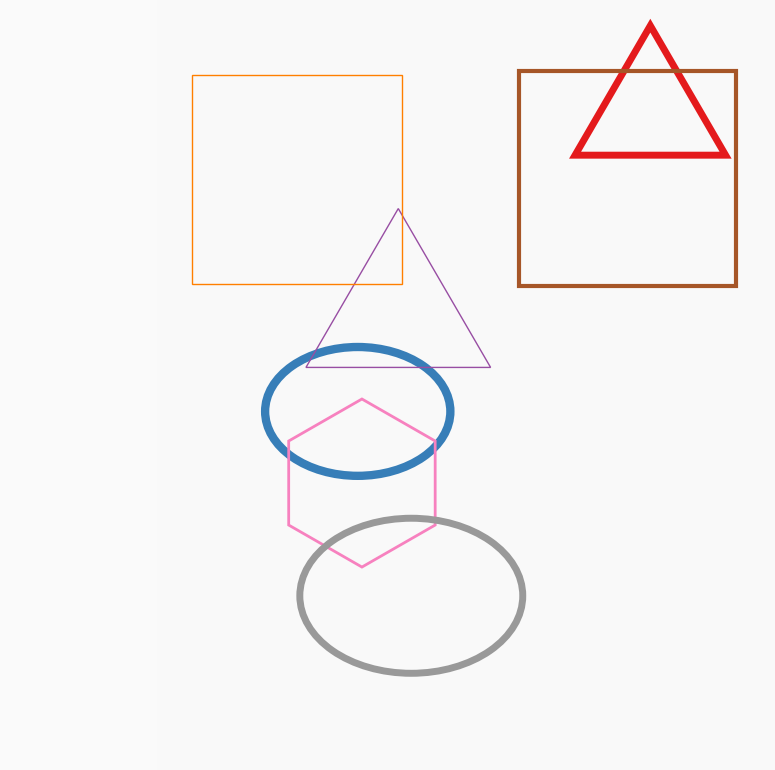[{"shape": "triangle", "thickness": 2.5, "radius": 0.56, "center": [0.839, 0.855]}, {"shape": "oval", "thickness": 3, "radius": 0.6, "center": [0.462, 0.466]}, {"shape": "triangle", "thickness": 0.5, "radius": 0.69, "center": [0.514, 0.592]}, {"shape": "square", "thickness": 0.5, "radius": 0.68, "center": [0.383, 0.767]}, {"shape": "square", "thickness": 1.5, "radius": 0.7, "center": [0.81, 0.768]}, {"shape": "hexagon", "thickness": 1, "radius": 0.55, "center": [0.467, 0.373]}, {"shape": "oval", "thickness": 2.5, "radius": 0.72, "center": [0.531, 0.226]}]